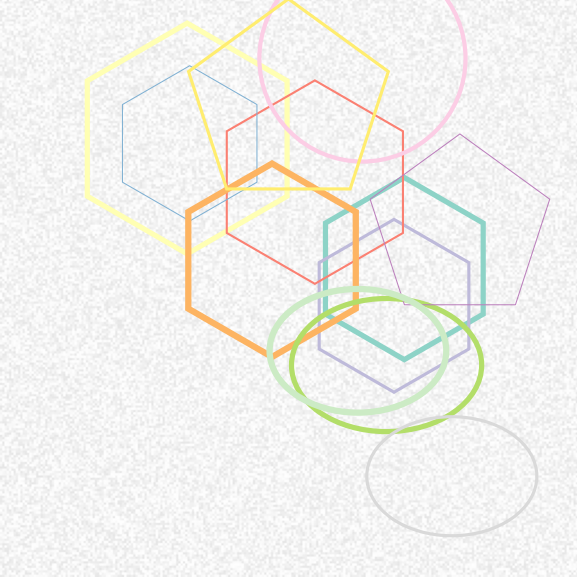[{"shape": "hexagon", "thickness": 2.5, "radius": 0.79, "center": [0.7, 0.534]}, {"shape": "hexagon", "thickness": 2.5, "radius": 1.0, "center": [0.324, 0.759]}, {"shape": "hexagon", "thickness": 1.5, "radius": 0.75, "center": [0.682, 0.47]}, {"shape": "hexagon", "thickness": 1, "radius": 0.88, "center": [0.545, 0.684]}, {"shape": "hexagon", "thickness": 0.5, "radius": 0.67, "center": [0.328, 0.751]}, {"shape": "hexagon", "thickness": 3, "radius": 0.84, "center": [0.471, 0.548]}, {"shape": "oval", "thickness": 2.5, "radius": 0.82, "center": [0.669, 0.367]}, {"shape": "circle", "thickness": 2, "radius": 0.89, "center": [0.628, 0.898]}, {"shape": "oval", "thickness": 1.5, "radius": 0.74, "center": [0.782, 0.174]}, {"shape": "pentagon", "thickness": 0.5, "radius": 0.82, "center": [0.796, 0.604]}, {"shape": "oval", "thickness": 3, "radius": 0.76, "center": [0.62, 0.392]}, {"shape": "pentagon", "thickness": 1.5, "radius": 0.91, "center": [0.499, 0.819]}]